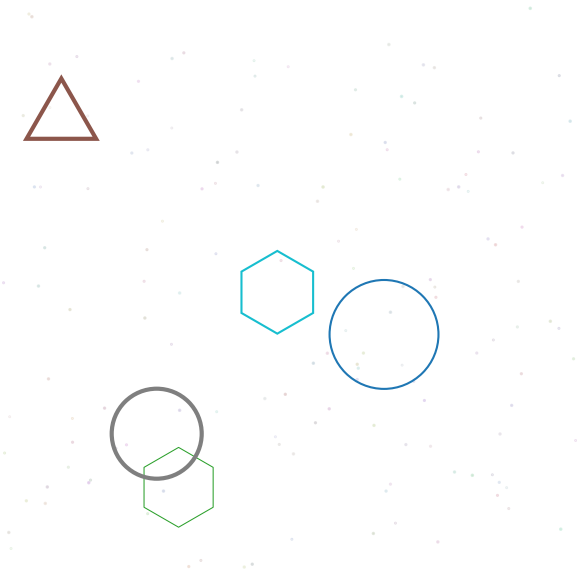[{"shape": "circle", "thickness": 1, "radius": 0.47, "center": [0.665, 0.42]}, {"shape": "hexagon", "thickness": 0.5, "radius": 0.35, "center": [0.309, 0.155]}, {"shape": "triangle", "thickness": 2, "radius": 0.35, "center": [0.106, 0.794]}, {"shape": "circle", "thickness": 2, "radius": 0.39, "center": [0.271, 0.248]}, {"shape": "hexagon", "thickness": 1, "radius": 0.36, "center": [0.48, 0.493]}]